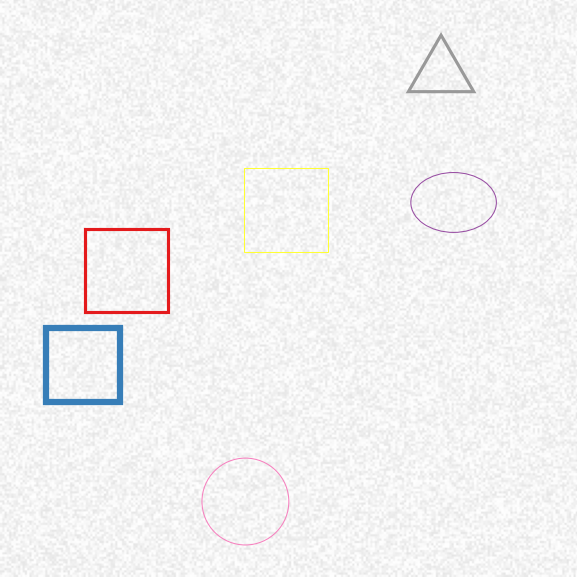[{"shape": "square", "thickness": 1.5, "radius": 0.36, "center": [0.219, 0.531]}, {"shape": "square", "thickness": 3, "radius": 0.32, "center": [0.144, 0.368]}, {"shape": "oval", "thickness": 0.5, "radius": 0.37, "center": [0.785, 0.649]}, {"shape": "square", "thickness": 0.5, "radius": 0.36, "center": [0.495, 0.635]}, {"shape": "circle", "thickness": 0.5, "radius": 0.38, "center": [0.425, 0.131]}, {"shape": "triangle", "thickness": 1.5, "radius": 0.33, "center": [0.764, 0.873]}]